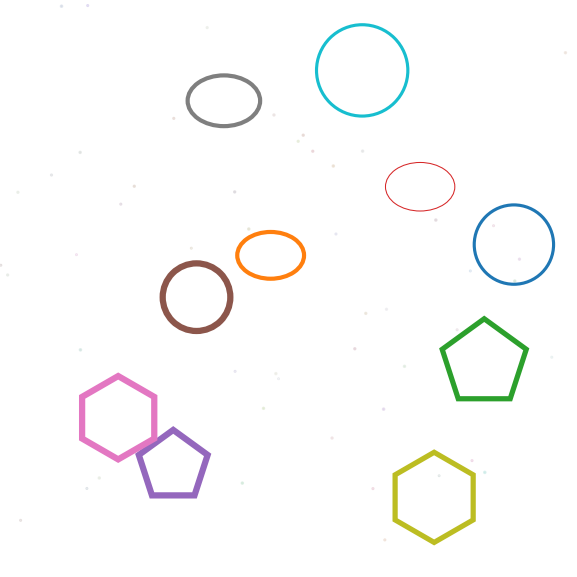[{"shape": "circle", "thickness": 1.5, "radius": 0.34, "center": [0.89, 0.576]}, {"shape": "oval", "thickness": 2, "radius": 0.29, "center": [0.469, 0.557]}, {"shape": "pentagon", "thickness": 2.5, "radius": 0.38, "center": [0.838, 0.371]}, {"shape": "oval", "thickness": 0.5, "radius": 0.3, "center": [0.728, 0.676]}, {"shape": "pentagon", "thickness": 3, "radius": 0.31, "center": [0.3, 0.192]}, {"shape": "circle", "thickness": 3, "radius": 0.29, "center": [0.34, 0.485]}, {"shape": "hexagon", "thickness": 3, "radius": 0.36, "center": [0.205, 0.276]}, {"shape": "oval", "thickness": 2, "radius": 0.31, "center": [0.388, 0.825]}, {"shape": "hexagon", "thickness": 2.5, "radius": 0.39, "center": [0.752, 0.138]}, {"shape": "circle", "thickness": 1.5, "radius": 0.4, "center": [0.627, 0.877]}]